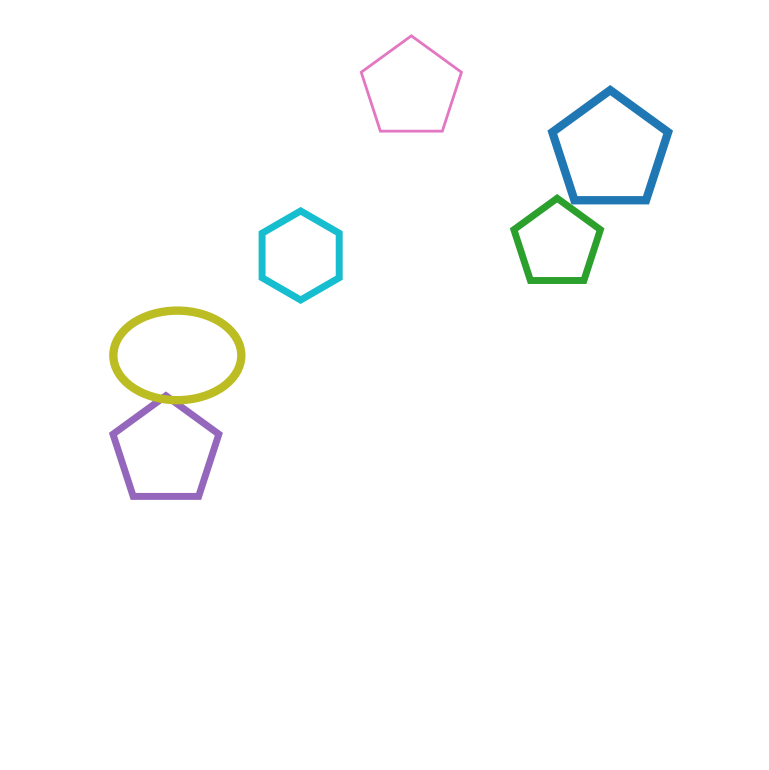[{"shape": "pentagon", "thickness": 3, "radius": 0.4, "center": [0.793, 0.804]}, {"shape": "pentagon", "thickness": 2.5, "radius": 0.3, "center": [0.724, 0.683]}, {"shape": "pentagon", "thickness": 2.5, "radius": 0.36, "center": [0.215, 0.414]}, {"shape": "pentagon", "thickness": 1, "radius": 0.34, "center": [0.534, 0.885]}, {"shape": "oval", "thickness": 3, "radius": 0.42, "center": [0.23, 0.538]}, {"shape": "hexagon", "thickness": 2.5, "radius": 0.29, "center": [0.39, 0.668]}]